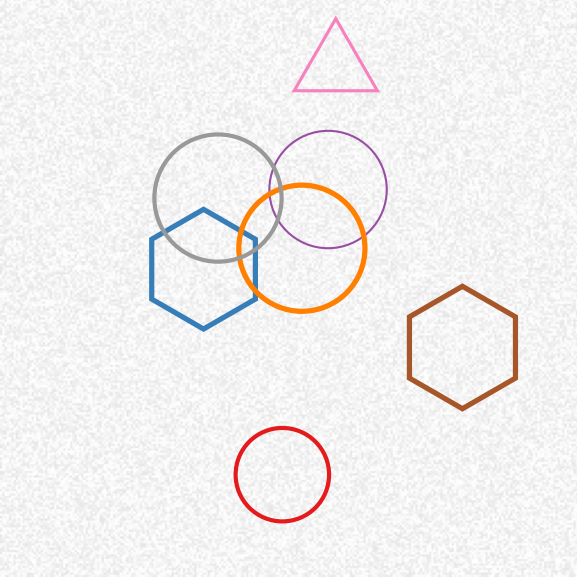[{"shape": "circle", "thickness": 2, "radius": 0.4, "center": [0.489, 0.177]}, {"shape": "hexagon", "thickness": 2.5, "radius": 0.52, "center": [0.352, 0.533]}, {"shape": "circle", "thickness": 1, "radius": 0.51, "center": [0.568, 0.671]}, {"shape": "circle", "thickness": 2.5, "radius": 0.55, "center": [0.523, 0.569]}, {"shape": "hexagon", "thickness": 2.5, "radius": 0.53, "center": [0.801, 0.397]}, {"shape": "triangle", "thickness": 1.5, "radius": 0.42, "center": [0.581, 0.884]}, {"shape": "circle", "thickness": 2, "radius": 0.55, "center": [0.377, 0.656]}]